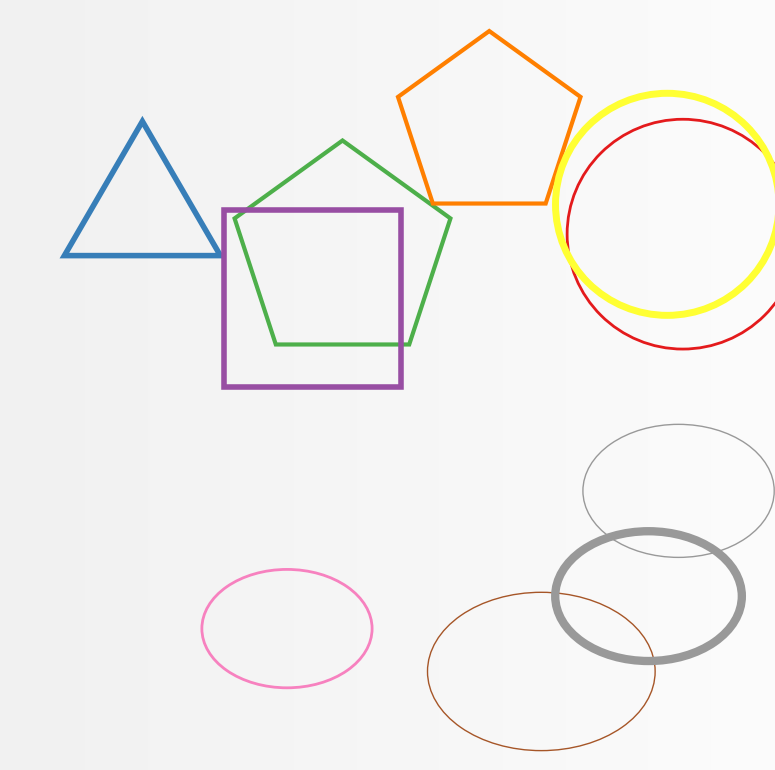[{"shape": "circle", "thickness": 1, "radius": 0.75, "center": [0.881, 0.696]}, {"shape": "triangle", "thickness": 2, "radius": 0.58, "center": [0.184, 0.726]}, {"shape": "pentagon", "thickness": 1.5, "radius": 0.73, "center": [0.442, 0.671]}, {"shape": "square", "thickness": 2, "radius": 0.57, "center": [0.403, 0.612]}, {"shape": "pentagon", "thickness": 1.5, "radius": 0.62, "center": [0.631, 0.836]}, {"shape": "circle", "thickness": 2.5, "radius": 0.72, "center": [0.861, 0.735]}, {"shape": "oval", "thickness": 0.5, "radius": 0.73, "center": [0.698, 0.128]}, {"shape": "oval", "thickness": 1, "radius": 0.55, "center": [0.37, 0.184]}, {"shape": "oval", "thickness": 0.5, "radius": 0.62, "center": [0.876, 0.363]}, {"shape": "oval", "thickness": 3, "radius": 0.6, "center": [0.837, 0.226]}]